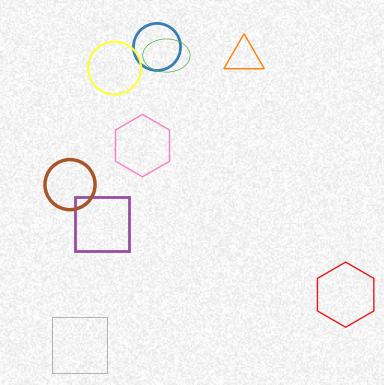[{"shape": "hexagon", "thickness": 1, "radius": 0.42, "center": [0.898, 0.235]}, {"shape": "circle", "thickness": 2, "radius": 0.31, "center": [0.408, 0.878]}, {"shape": "oval", "thickness": 0.5, "radius": 0.31, "center": [0.432, 0.856]}, {"shape": "square", "thickness": 2, "radius": 0.35, "center": [0.265, 0.418]}, {"shape": "triangle", "thickness": 1, "radius": 0.3, "center": [0.634, 0.852]}, {"shape": "circle", "thickness": 1.5, "radius": 0.34, "center": [0.298, 0.823]}, {"shape": "circle", "thickness": 2.5, "radius": 0.33, "center": [0.182, 0.52]}, {"shape": "hexagon", "thickness": 1, "radius": 0.41, "center": [0.37, 0.622]}, {"shape": "square", "thickness": 0.5, "radius": 0.36, "center": [0.206, 0.104]}]